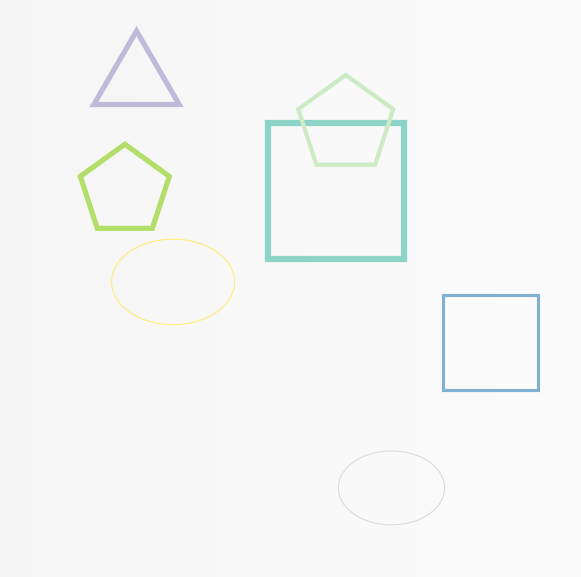[{"shape": "square", "thickness": 3, "radius": 0.59, "center": [0.578, 0.668]}, {"shape": "triangle", "thickness": 2.5, "radius": 0.42, "center": [0.235, 0.861]}, {"shape": "square", "thickness": 1.5, "radius": 0.41, "center": [0.844, 0.406]}, {"shape": "pentagon", "thickness": 2.5, "radius": 0.4, "center": [0.215, 0.669]}, {"shape": "oval", "thickness": 0.5, "radius": 0.46, "center": [0.673, 0.154]}, {"shape": "pentagon", "thickness": 2, "radius": 0.43, "center": [0.595, 0.783]}, {"shape": "oval", "thickness": 0.5, "radius": 0.53, "center": [0.298, 0.511]}]